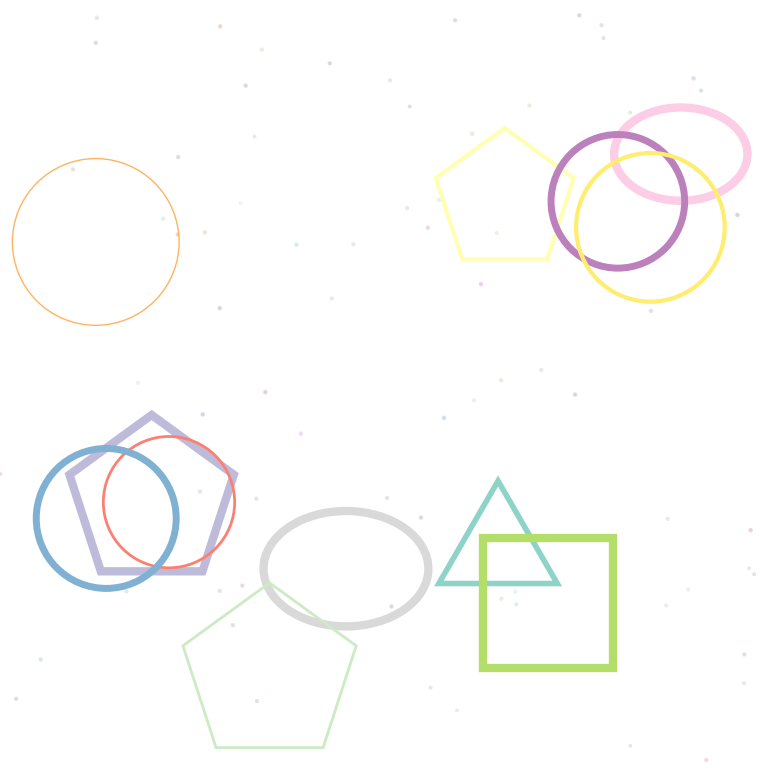[{"shape": "triangle", "thickness": 2, "radius": 0.44, "center": [0.647, 0.287]}, {"shape": "pentagon", "thickness": 1.5, "radius": 0.47, "center": [0.655, 0.74]}, {"shape": "pentagon", "thickness": 3, "radius": 0.56, "center": [0.197, 0.349]}, {"shape": "circle", "thickness": 1, "radius": 0.43, "center": [0.219, 0.348]}, {"shape": "circle", "thickness": 2.5, "radius": 0.45, "center": [0.138, 0.327]}, {"shape": "circle", "thickness": 0.5, "radius": 0.54, "center": [0.124, 0.686]}, {"shape": "square", "thickness": 3, "radius": 0.42, "center": [0.711, 0.217]}, {"shape": "oval", "thickness": 3, "radius": 0.43, "center": [0.884, 0.8]}, {"shape": "oval", "thickness": 3, "radius": 0.54, "center": [0.449, 0.261]}, {"shape": "circle", "thickness": 2.5, "radius": 0.43, "center": [0.802, 0.739]}, {"shape": "pentagon", "thickness": 1, "radius": 0.59, "center": [0.35, 0.125]}, {"shape": "circle", "thickness": 1.5, "radius": 0.48, "center": [0.845, 0.705]}]